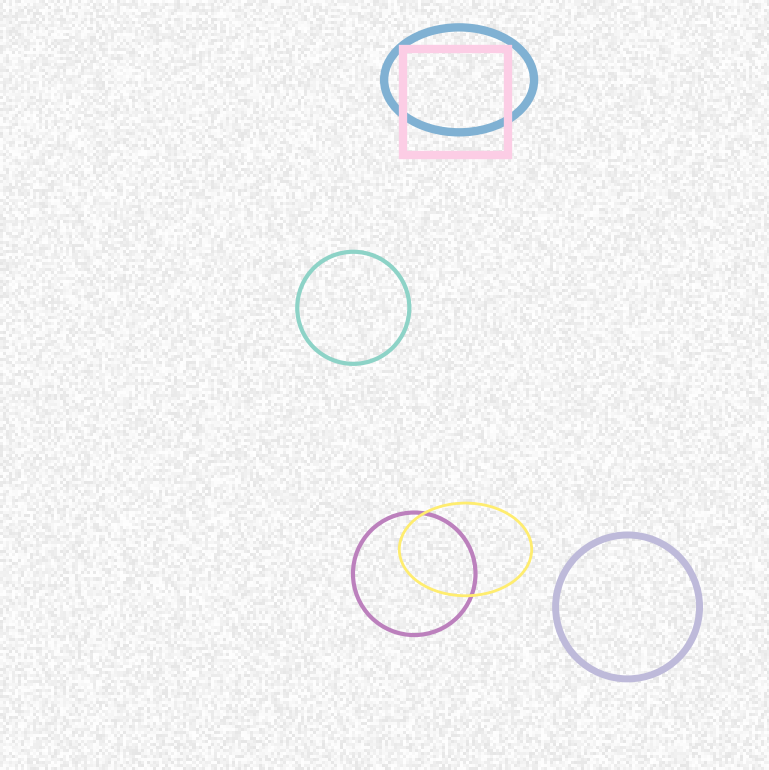[{"shape": "circle", "thickness": 1.5, "radius": 0.36, "center": [0.459, 0.6]}, {"shape": "circle", "thickness": 2.5, "radius": 0.47, "center": [0.815, 0.212]}, {"shape": "oval", "thickness": 3, "radius": 0.49, "center": [0.596, 0.896]}, {"shape": "square", "thickness": 3, "radius": 0.34, "center": [0.591, 0.868]}, {"shape": "circle", "thickness": 1.5, "radius": 0.4, "center": [0.538, 0.255]}, {"shape": "oval", "thickness": 1, "radius": 0.43, "center": [0.605, 0.286]}]